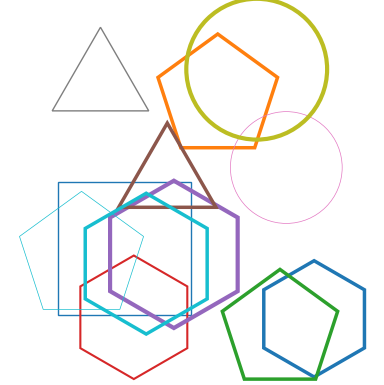[{"shape": "square", "thickness": 1, "radius": 0.86, "center": [0.323, 0.355]}, {"shape": "hexagon", "thickness": 2.5, "radius": 0.75, "center": [0.816, 0.172]}, {"shape": "pentagon", "thickness": 2.5, "radius": 0.82, "center": [0.566, 0.748]}, {"shape": "pentagon", "thickness": 2.5, "radius": 0.79, "center": [0.727, 0.143]}, {"shape": "hexagon", "thickness": 1.5, "radius": 0.8, "center": [0.348, 0.176]}, {"shape": "hexagon", "thickness": 3, "radius": 0.96, "center": [0.452, 0.339]}, {"shape": "triangle", "thickness": 2.5, "radius": 0.73, "center": [0.434, 0.534]}, {"shape": "circle", "thickness": 0.5, "radius": 0.73, "center": [0.744, 0.565]}, {"shape": "triangle", "thickness": 1, "radius": 0.72, "center": [0.261, 0.784]}, {"shape": "circle", "thickness": 3, "radius": 0.91, "center": [0.667, 0.82]}, {"shape": "hexagon", "thickness": 2.5, "radius": 0.91, "center": [0.38, 0.315]}, {"shape": "pentagon", "thickness": 0.5, "radius": 0.85, "center": [0.212, 0.334]}]